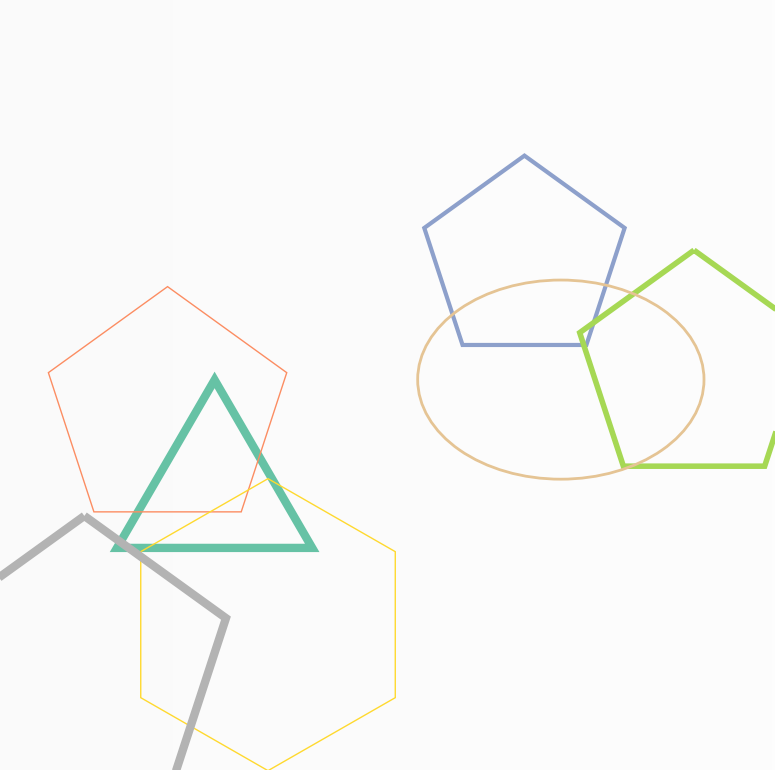[{"shape": "triangle", "thickness": 3, "radius": 0.73, "center": [0.277, 0.361]}, {"shape": "pentagon", "thickness": 0.5, "radius": 0.81, "center": [0.216, 0.466]}, {"shape": "pentagon", "thickness": 1.5, "radius": 0.68, "center": [0.677, 0.662]}, {"shape": "pentagon", "thickness": 2, "radius": 0.78, "center": [0.896, 0.52]}, {"shape": "hexagon", "thickness": 0.5, "radius": 0.95, "center": [0.346, 0.189]}, {"shape": "oval", "thickness": 1, "radius": 0.92, "center": [0.724, 0.507]}, {"shape": "pentagon", "thickness": 3, "radius": 0.96, "center": [0.109, 0.138]}]